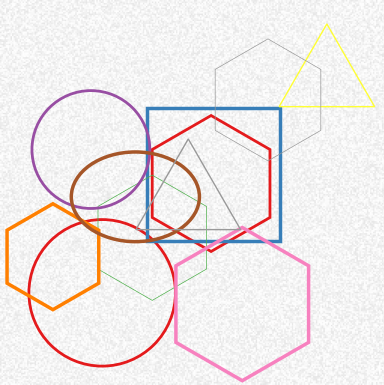[{"shape": "circle", "thickness": 2, "radius": 0.95, "center": [0.265, 0.239]}, {"shape": "hexagon", "thickness": 2, "radius": 0.88, "center": [0.548, 0.523]}, {"shape": "square", "thickness": 2.5, "radius": 0.86, "center": [0.556, 0.546]}, {"shape": "hexagon", "thickness": 0.5, "radius": 0.81, "center": [0.395, 0.382]}, {"shape": "circle", "thickness": 2, "radius": 0.77, "center": [0.236, 0.612]}, {"shape": "hexagon", "thickness": 2.5, "radius": 0.69, "center": [0.137, 0.333]}, {"shape": "triangle", "thickness": 1, "radius": 0.72, "center": [0.849, 0.795]}, {"shape": "oval", "thickness": 2.5, "radius": 0.83, "center": [0.352, 0.489]}, {"shape": "hexagon", "thickness": 2.5, "radius": 0.99, "center": [0.629, 0.21]}, {"shape": "triangle", "thickness": 1, "radius": 0.78, "center": [0.489, 0.482]}, {"shape": "hexagon", "thickness": 0.5, "radius": 0.79, "center": [0.696, 0.741]}]